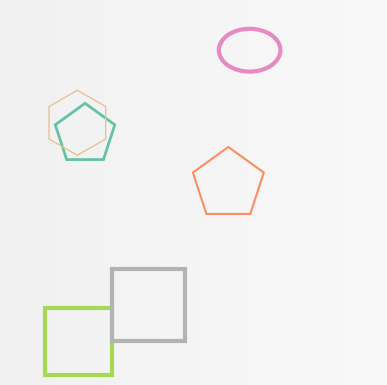[{"shape": "pentagon", "thickness": 2, "radius": 0.4, "center": [0.219, 0.651]}, {"shape": "pentagon", "thickness": 1.5, "radius": 0.48, "center": [0.589, 0.522]}, {"shape": "oval", "thickness": 3, "radius": 0.4, "center": [0.644, 0.87]}, {"shape": "square", "thickness": 3, "radius": 0.43, "center": [0.202, 0.113]}, {"shape": "hexagon", "thickness": 1, "radius": 0.42, "center": [0.2, 0.681]}, {"shape": "square", "thickness": 3, "radius": 0.47, "center": [0.383, 0.208]}]